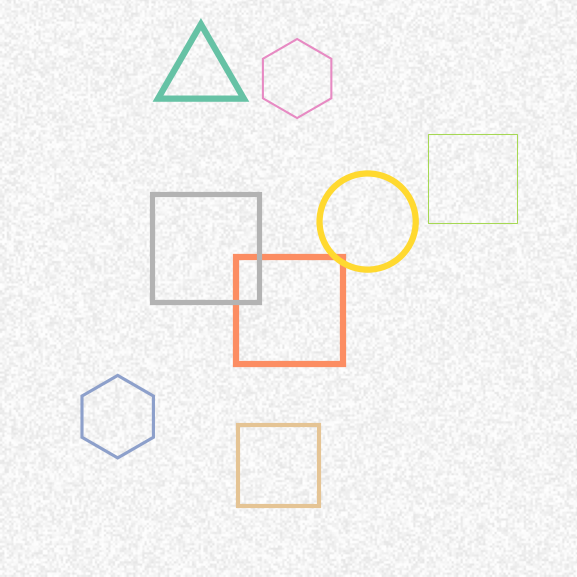[{"shape": "triangle", "thickness": 3, "radius": 0.43, "center": [0.348, 0.871]}, {"shape": "square", "thickness": 3, "radius": 0.46, "center": [0.502, 0.462]}, {"shape": "hexagon", "thickness": 1.5, "radius": 0.36, "center": [0.204, 0.278]}, {"shape": "hexagon", "thickness": 1, "radius": 0.34, "center": [0.514, 0.863]}, {"shape": "square", "thickness": 0.5, "radius": 0.39, "center": [0.818, 0.69]}, {"shape": "circle", "thickness": 3, "radius": 0.42, "center": [0.637, 0.615]}, {"shape": "square", "thickness": 2, "radius": 0.35, "center": [0.482, 0.193]}, {"shape": "square", "thickness": 2.5, "radius": 0.47, "center": [0.356, 0.57]}]